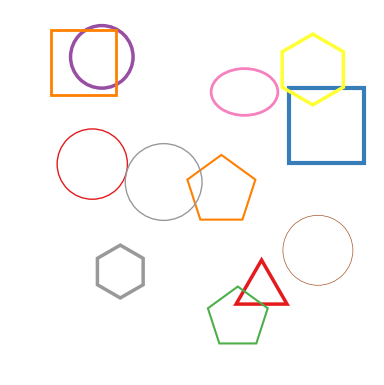[{"shape": "triangle", "thickness": 2.5, "radius": 0.38, "center": [0.679, 0.248]}, {"shape": "circle", "thickness": 1, "radius": 0.46, "center": [0.24, 0.574]}, {"shape": "square", "thickness": 3, "radius": 0.48, "center": [0.848, 0.674]}, {"shape": "pentagon", "thickness": 1.5, "radius": 0.41, "center": [0.618, 0.174]}, {"shape": "circle", "thickness": 2.5, "radius": 0.41, "center": [0.264, 0.852]}, {"shape": "square", "thickness": 2, "radius": 0.43, "center": [0.217, 0.837]}, {"shape": "pentagon", "thickness": 1.5, "radius": 0.46, "center": [0.575, 0.505]}, {"shape": "hexagon", "thickness": 2.5, "radius": 0.46, "center": [0.812, 0.82]}, {"shape": "circle", "thickness": 0.5, "radius": 0.45, "center": [0.826, 0.35]}, {"shape": "oval", "thickness": 2, "radius": 0.43, "center": [0.635, 0.761]}, {"shape": "circle", "thickness": 1, "radius": 0.5, "center": [0.425, 0.527]}, {"shape": "hexagon", "thickness": 2.5, "radius": 0.34, "center": [0.312, 0.295]}]